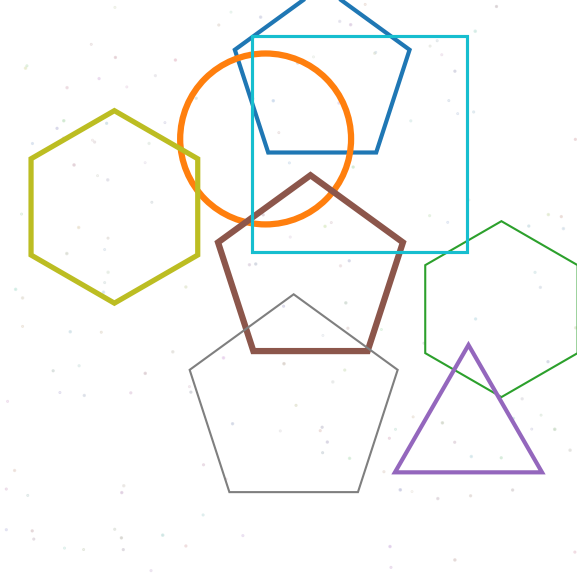[{"shape": "pentagon", "thickness": 2, "radius": 0.8, "center": [0.558, 0.864]}, {"shape": "circle", "thickness": 3, "radius": 0.74, "center": [0.46, 0.759]}, {"shape": "hexagon", "thickness": 1, "radius": 0.76, "center": [0.868, 0.464]}, {"shape": "triangle", "thickness": 2, "radius": 0.74, "center": [0.811, 0.255]}, {"shape": "pentagon", "thickness": 3, "radius": 0.84, "center": [0.538, 0.527]}, {"shape": "pentagon", "thickness": 1, "radius": 0.95, "center": [0.509, 0.3]}, {"shape": "hexagon", "thickness": 2.5, "radius": 0.83, "center": [0.198, 0.641]}, {"shape": "square", "thickness": 1.5, "radius": 0.93, "center": [0.623, 0.75]}]